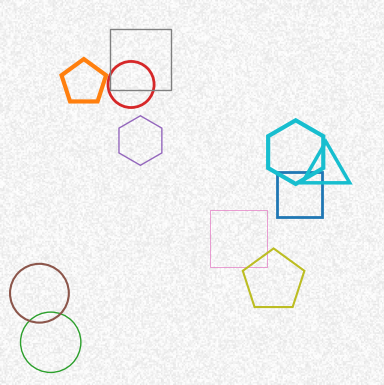[{"shape": "square", "thickness": 2, "radius": 0.29, "center": [0.778, 0.495]}, {"shape": "pentagon", "thickness": 3, "radius": 0.3, "center": [0.218, 0.786]}, {"shape": "circle", "thickness": 1, "radius": 0.39, "center": [0.132, 0.111]}, {"shape": "circle", "thickness": 2, "radius": 0.3, "center": [0.34, 0.781]}, {"shape": "hexagon", "thickness": 1, "radius": 0.32, "center": [0.365, 0.635]}, {"shape": "circle", "thickness": 1.5, "radius": 0.38, "center": [0.102, 0.238]}, {"shape": "square", "thickness": 0.5, "radius": 0.37, "center": [0.62, 0.381]}, {"shape": "square", "thickness": 1, "radius": 0.39, "center": [0.365, 0.846]}, {"shape": "pentagon", "thickness": 1.5, "radius": 0.42, "center": [0.711, 0.271]}, {"shape": "hexagon", "thickness": 3, "radius": 0.41, "center": [0.768, 0.605]}, {"shape": "triangle", "thickness": 2.5, "radius": 0.36, "center": [0.847, 0.561]}]